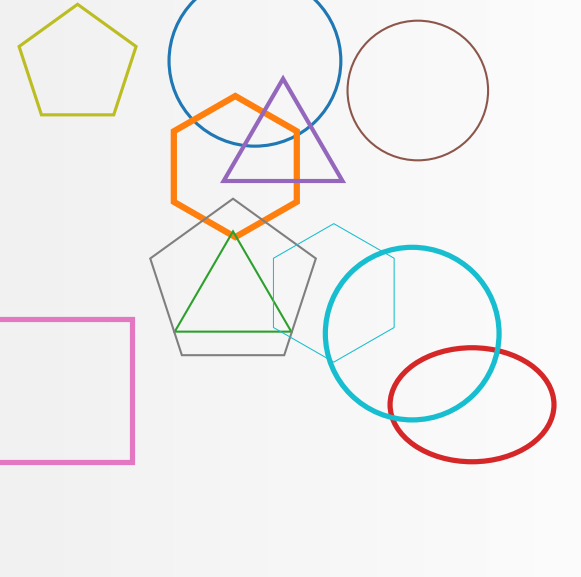[{"shape": "circle", "thickness": 1.5, "radius": 0.74, "center": [0.439, 0.894]}, {"shape": "hexagon", "thickness": 3, "radius": 0.61, "center": [0.405, 0.711]}, {"shape": "triangle", "thickness": 1, "radius": 0.58, "center": [0.401, 0.483]}, {"shape": "oval", "thickness": 2.5, "radius": 0.71, "center": [0.812, 0.298]}, {"shape": "triangle", "thickness": 2, "radius": 0.59, "center": [0.487, 0.745]}, {"shape": "circle", "thickness": 1, "radius": 0.6, "center": [0.719, 0.842]}, {"shape": "square", "thickness": 2.5, "radius": 0.62, "center": [0.103, 0.323]}, {"shape": "pentagon", "thickness": 1, "radius": 0.75, "center": [0.401, 0.505]}, {"shape": "pentagon", "thickness": 1.5, "radius": 0.53, "center": [0.133, 0.886]}, {"shape": "hexagon", "thickness": 0.5, "radius": 0.6, "center": [0.574, 0.492]}, {"shape": "circle", "thickness": 2.5, "radius": 0.75, "center": [0.709, 0.421]}]